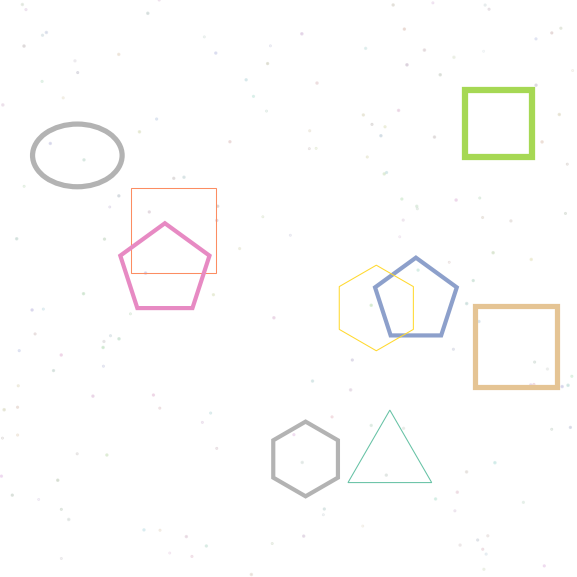[{"shape": "triangle", "thickness": 0.5, "radius": 0.42, "center": [0.675, 0.205]}, {"shape": "square", "thickness": 0.5, "radius": 0.37, "center": [0.3, 0.6]}, {"shape": "pentagon", "thickness": 2, "radius": 0.37, "center": [0.72, 0.479]}, {"shape": "pentagon", "thickness": 2, "radius": 0.41, "center": [0.286, 0.531]}, {"shape": "square", "thickness": 3, "radius": 0.29, "center": [0.863, 0.785]}, {"shape": "hexagon", "thickness": 0.5, "radius": 0.37, "center": [0.652, 0.466]}, {"shape": "square", "thickness": 2.5, "radius": 0.35, "center": [0.894, 0.399]}, {"shape": "hexagon", "thickness": 2, "radius": 0.32, "center": [0.529, 0.204]}, {"shape": "oval", "thickness": 2.5, "radius": 0.39, "center": [0.134, 0.73]}]